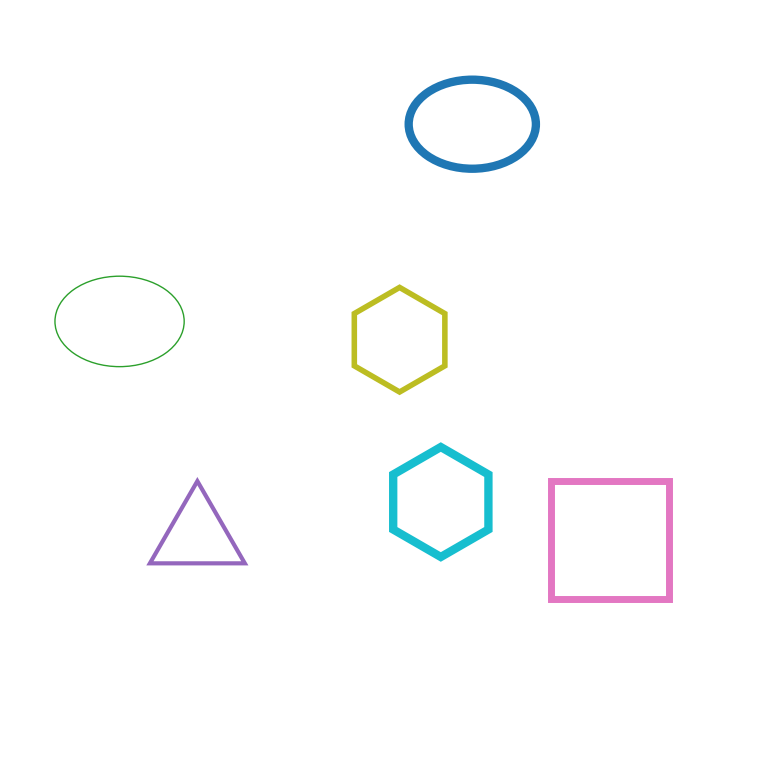[{"shape": "oval", "thickness": 3, "radius": 0.41, "center": [0.613, 0.839]}, {"shape": "oval", "thickness": 0.5, "radius": 0.42, "center": [0.155, 0.583]}, {"shape": "triangle", "thickness": 1.5, "radius": 0.36, "center": [0.256, 0.304]}, {"shape": "square", "thickness": 2.5, "radius": 0.38, "center": [0.793, 0.299]}, {"shape": "hexagon", "thickness": 2, "radius": 0.34, "center": [0.519, 0.559]}, {"shape": "hexagon", "thickness": 3, "radius": 0.36, "center": [0.572, 0.348]}]